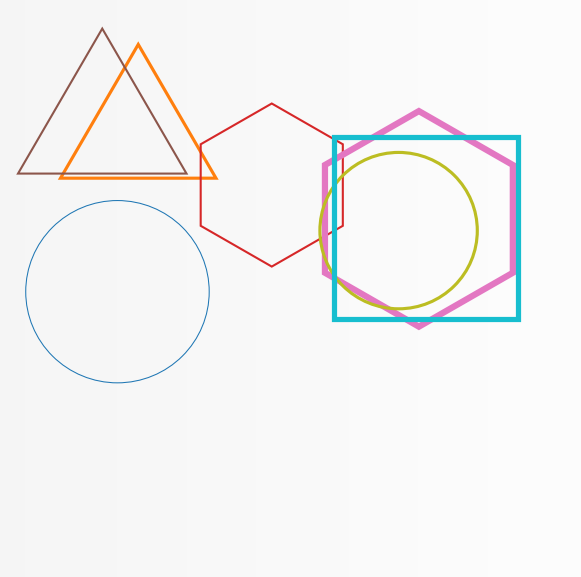[{"shape": "circle", "thickness": 0.5, "radius": 0.79, "center": [0.202, 0.494]}, {"shape": "triangle", "thickness": 1.5, "radius": 0.77, "center": [0.238, 0.768]}, {"shape": "hexagon", "thickness": 1, "radius": 0.71, "center": [0.468, 0.679]}, {"shape": "triangle", "thickness": 1, "radius": 0.84, "center": [0.176, 0.782]}, {"shape": "hexagon", "thickness": 3, "radius": 0.93, "center": [0.721, 0.62]}, {"shape": "circle", "thickness": 1.5, "radius": 0.68, "center": [0.686, 0.6]}, {"shape": "square", "thickness": 2.5, "radius": 0.79, "center": [0.733, 0.604]}]